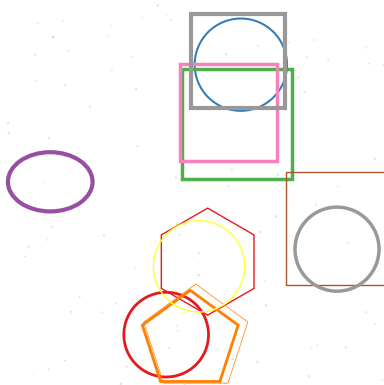[{"shape": "circle", "thickness": 2, "radius": 0.55, "center": [0.432, 0.131]}, {"shape": "hexagon", "thickness": 1, "radius": 0.69, "center": [0.539, 0.32]}, {"shape": "circle", "thickness": 1.5, "radius": 0.6, "center": [0.626, 0.832]}, {"shape": "square", "thickness": 2.5, "radius": 0.71, "center": [0.615, 0.678]}, {"shape": "oval", "thickness": 3, "radius": 0.55, "center": [0.13, 0.528]}, {"shape": "pentagon", "thickness": 2, "radius": 0.65, "center": [0.494, 0.115]}, {"shape": "pentagon", "thickness": 0.5, "radius": 0.71, "center": [0.508, 0.12]}, {"shape": "circle", "thickness": 1, "radius": 0.59, "center": [0.517, 0.308]}, {"shape": "square", "thickness": 1, "radius": 0.73, "center": [0.89, 0.407]}, {"shape": "square", "thickness": 2.5, "radius": 0.63, "center": [0.594, 0.707]}, {"shape": "square", "thickness": 3, "radius": 0.61, "center": [0.619, 0.842]}, {"shape": "circle", "thickness": 2.5, "radius": 0.55, "center": [0.875, 0.353]}]